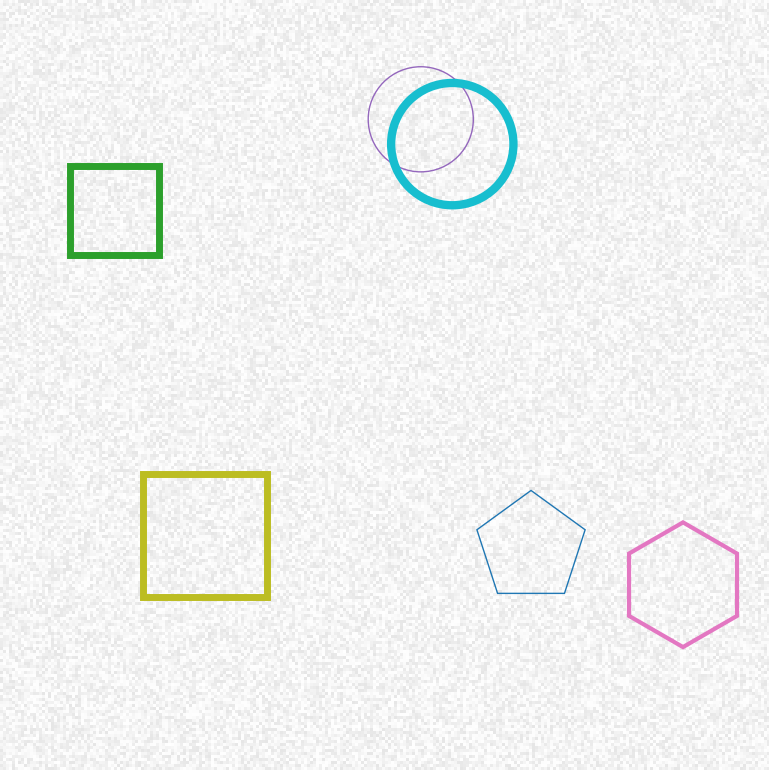[{"shape": "pentagon", "thickness": 0.5, "radius": 0.37, "center": [0.69, 0.289]}, {"shape": "square", "thickness": 2.5, "radius": 0.29, "center": [0.149, 0.726]}, {"shape": "circle", "thickness": 0.5, "radius": 0.34, "center": [0.546, 0.845]}, {"shape": "hexagon", "thickness": 1.5, "radius": 0.4, "center": [0.887, 0.241]}, {"shape": "square", "thickness": 2.5, "radius": 0.4, "center": [0.266, 0.304]}, {"shape": "circle", "thickness": 3, "radius": 0.4, "center": [0.587, 0.813]}]